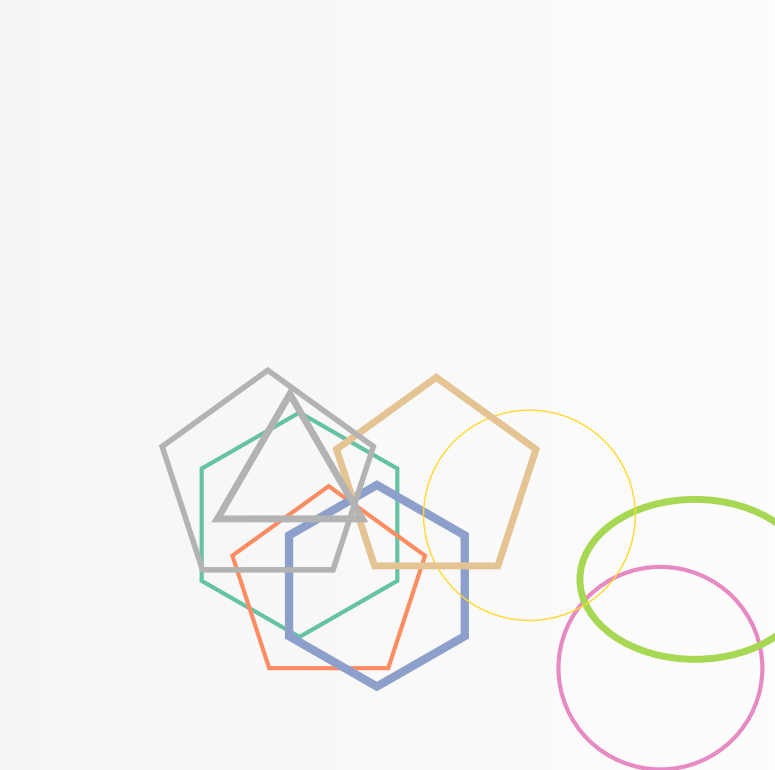[{"shape": "hexagon", "thickness": 1.5, "radius": 0.73, "center": [0.386, 0.319]}, {"shape": "pentagon", "thickness": 1.5, "radius": 0.65, "center": [0.424, 0.238]}, {"shape": "hexagon", "thickness": 3, "radius": 0.65, "center": [0.486, 0.239]}, {"shape": "circle", "thickness": 1.5, "radius": 0.66, "center": [0.852, 0.132]}, {"shape": "oval", "thickness": 2.5, "radius": 0.74, "center": [0.897, 0.248]}, {"shape": "circle", "thickness": 0.5, "radius": 0.68, "center": [0.683, 0.331]}, {"shape": "pentagon", "thickness": 2.5, "radius": 0.68, "center": [0.563, 0.375]}, {"shape": "pentagon", "thickness": 2, "radius": 0.72, "center": [0.345, 0.376]}, {"shape": "triangle", "thickness": 2.5, "radius": 0.54, "center": [0.374, 0.38]}]